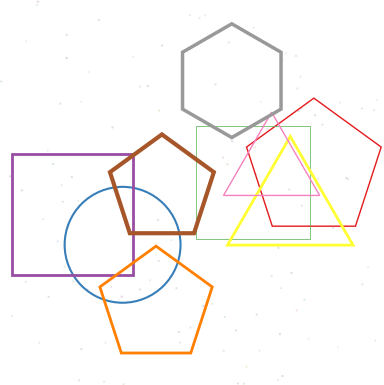[{"shape": "pentagon", "thickness": 1, "radius": 0.92, "center": [0.815, 0.561]}, {"shape": "circle", "thickness": 1.5, "radius": 0.75, "center": [0.318, 0.364]}, {"shape": "square", "thickness": 0.5, "radius": 0.74, "center": [0.657, 0.526]}, {"shape": "square", "thickness": 2, "radius": 0.79, "center": [0.189, 0.443]}, {"shape": "pentagon", "thickness": 2, "radius": 0.77, "center": [0.405, 0.207]}, {"shape": "triangle", "thickness": 2, "radius": 0.94, "center": [0.754, 0.457]}, {"shape": "pentagon", "thickness": 3, "radius": 0.71, "center": [0.421, 0.509]}, {"shape": "triangle", "thickness": 1, "radius": 0.72, "center": [0.705, 0.564]}, {"shape": "hexagon", "thickness": 2.5, "radius": 0.74, "center": [0.602, 0.79]}]